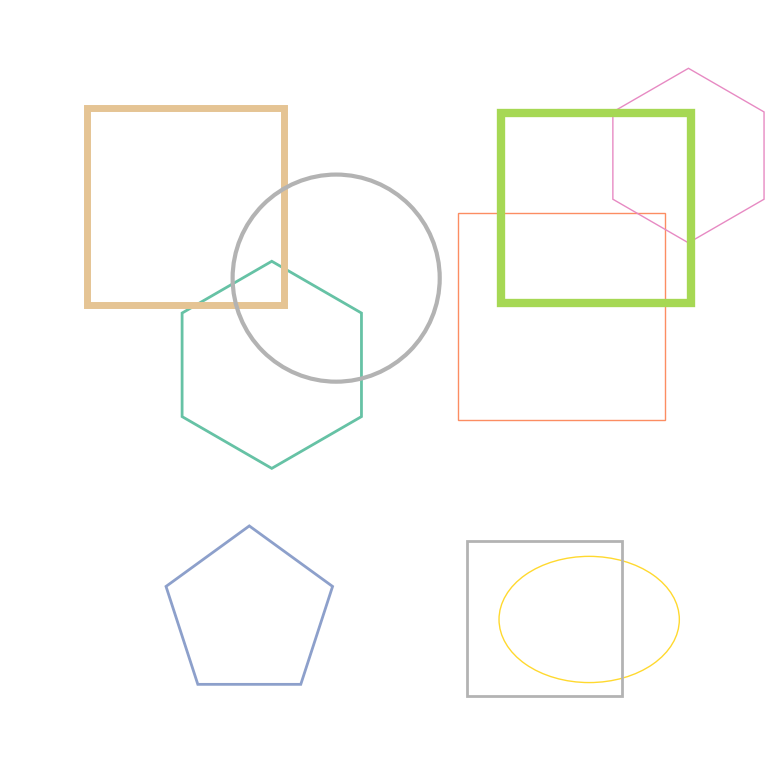[{"shape": "hexagon", "thickness": 1, "radius": 0.67, "center": [0.353, 0.526]}, {"shape": "square", "thickness": 0.5, "radius": 0.67, "center": [0.729, 0.589]}, {"shape": "pentagon", "thickness": 1, "radius": 0.57, "center": [0.324, 0.203]}, {"shape": "hexagon", "thickness": 0.5, "radius": 0.57, "center": [0.894, 0.798]}, {"shape": "square", "thickness": 3, "radius": 0.62, "center": [0.774, 0.73]}, {"shape": "oval", "thickness": 0.5, "radius": 0.59, "center": [0.765, 0.195]}, {"shape": "square", "thickness": 2.5, "radius": 0.64, "center": [0.241, 0.732]}, {"shape": "circle", "thickness": 1.5, "radius": 0.67, "center": [0.437, 0.639]}, {"shape": "square", "thickness": 1, "radius": 0.5, "center": [0.707, 0.196]}]